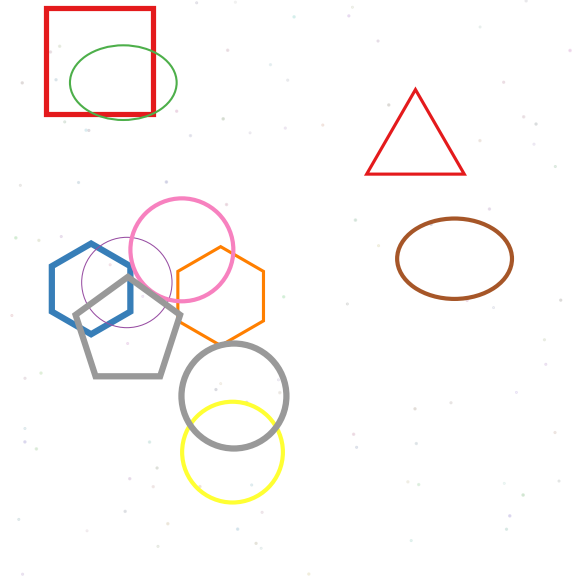[{"shape": "triangle", "thickness": 1.5, "radius": 0.49, "center": [0.719, 0.746]}, {"shape": "square", "thickness": 2.5, "radius": 0.46, "center": [0.172, 0.894]}, {"shape": "hexagon", "thickness": 3, "radius": 0.39, "center": [0.158, 0.499]}, {"shape": "oval", "thickness": 1, "radius": 0.46, "center": [0.214, 0.856]}, {"shape": "circle", "thickness": 0.5, "radius": 0.39, "center": [0.22, 0.51]}, {"shape": "hexagon", "thickness": 1.5, "radius": 0.43, "center": [0.382, 0.486]}, {"shape": "circle", "thickness": 2, "radius": 0.44, "center": [0.403, 0.216]}, {"shape": "oval", "thickness": 2, "radius": 0.5, "center": [0.787, 0.551]}, {"shape": "circle", "thickness": 2, "radius": 0.45, "center": [0.315, 0.567]}, {"shape": "circle", "thickness": 3, "radius": 0.45, "center": [0.405, 0.313]}, {"shape": "pentagon", "thickness": 3, "radius": 0.48, "center": [0.221, 0.424]}]